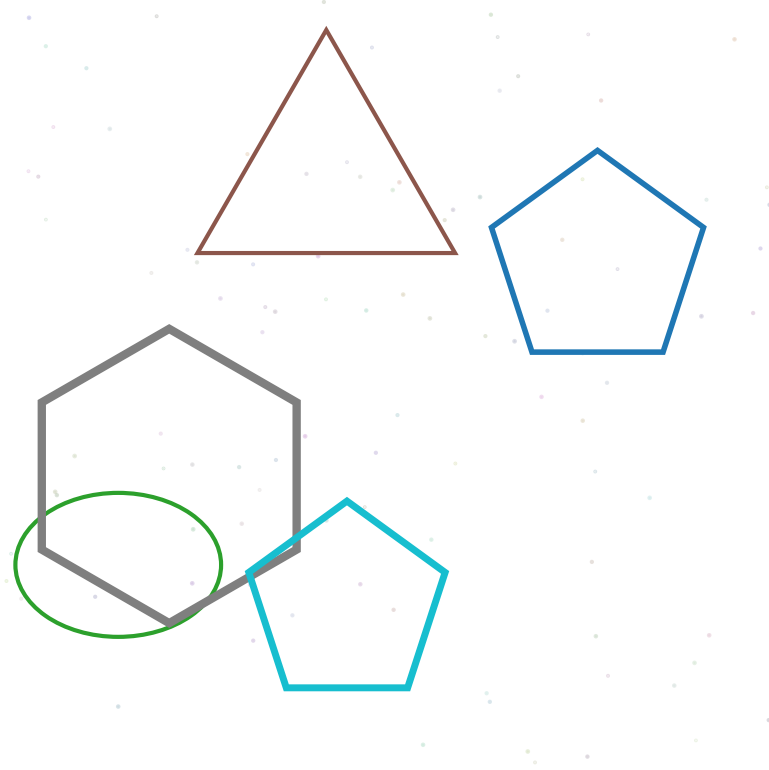[{"shape": "pentagon", "thickness": 2, "radius": 0.72, "center": [0.776, 0.66]}, {"shape": "oval", "thickness": 1.5, "radius": 0.67, "center": [0.154, 0.266]}, {"shape": "triangle", "thickness": 1.5, "radius": 0.97, "center": [0.424, 0.768]}, {"shape": "hexagon", "thickness": 3, "radius": 0.96, "center": [0.22, 0.382]}, {"shape": "pentagon", "thickness": 2.5, "radius": 0.67, "center": [0.451, 0.215]}]